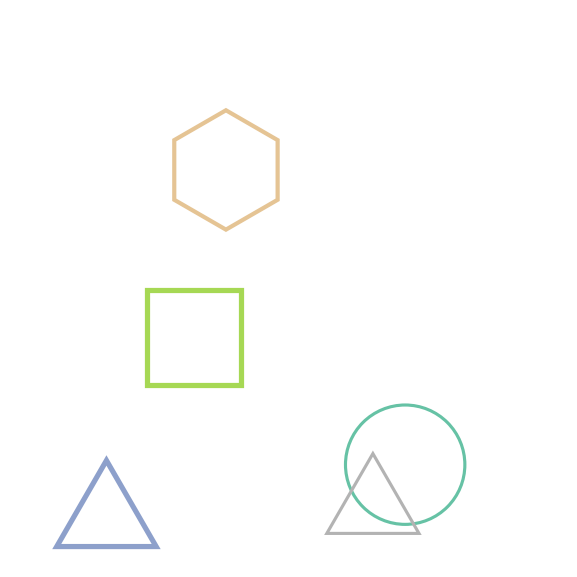[{"shape": "circle", "thickness": 1.5, "radius": 0.52, "center": [0.702, 0.194]}, {"shape": "triangle", "thickness": 2.5, "radius": 0.5, "center": [0.184, 0.102]}, {"shape": "square", "thickness": 2.5, "radius": 0.41, "center": [0.336, 0.415]}, {"shape": "hexagon", "thickness": 2, "radius": 0.52, "center": [0.391, 0.705]}, {"shape": "triangle", "thickness": 1.5, "radius": 0.46, "center": [0.646, 0.122]}]